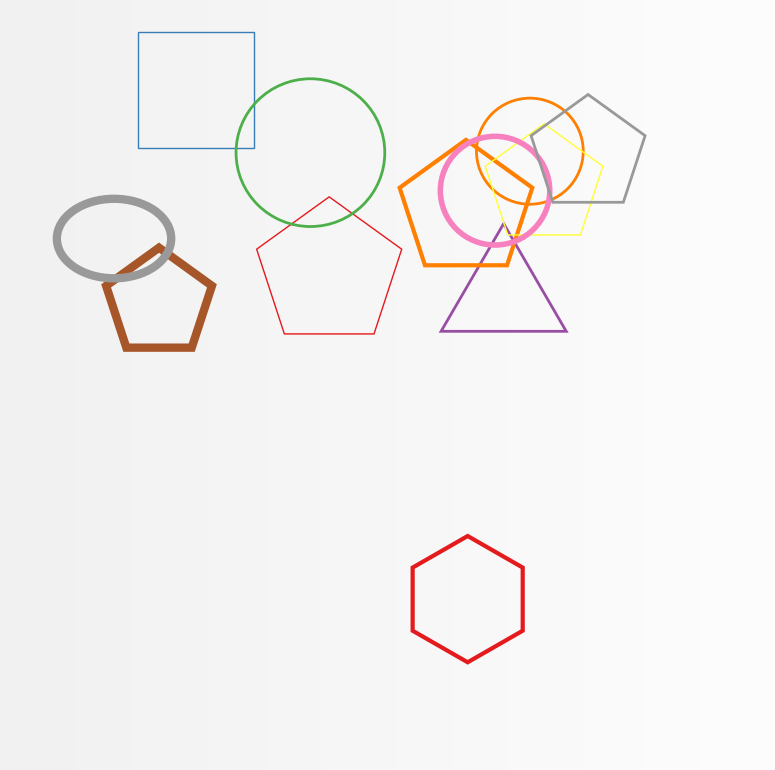[{"shape": "pentagon", "thickness": 0.5, "radius": 0.49, "center": [0.425, 0.646]}, {"shape": "hexagon", "thickness": 1.5, "radius": 0.41, "center": [0.603, 0.222]}, {"shape": "square", "thickness": 0.5, "radius": 0.38, "center": [0.253, 0.883]}, {"shape": "circle", "thickness": 1, "radius": 0.48, "center": [0.401, 0.802]}, {"shape": "triangle", "thickness": 1, "radius": 0.47, "center": [0.65, 0.616]}, {"shape": "pentagon", "thickness": 1.5, "radius": 0.45, "center": [0.601, 0.728]}, {"shape": "circle", "thickness": 1, "radius": 0.34, "center": [0.684, 0.804]}, {"shape": "pentagon", "thickness": 0.5, "radius": 0.4, "center": [0.702, 0.759]}, {"shape": "pentagon", "thickness": 3, "radius": 0.36, "center": [0.205, 0.607]}, {"shape": "circle", "thickness": 2, "radius": 0.35, "center": [0.639, 0.752]}, {"shape": "oval", "thickness": 3, "radius": 0.37, "center": [0.147, 0.69]}, {"shape": "pentagon", "thickness": 1, "radius": 0.39, "center": [0.759, 0.8]}]